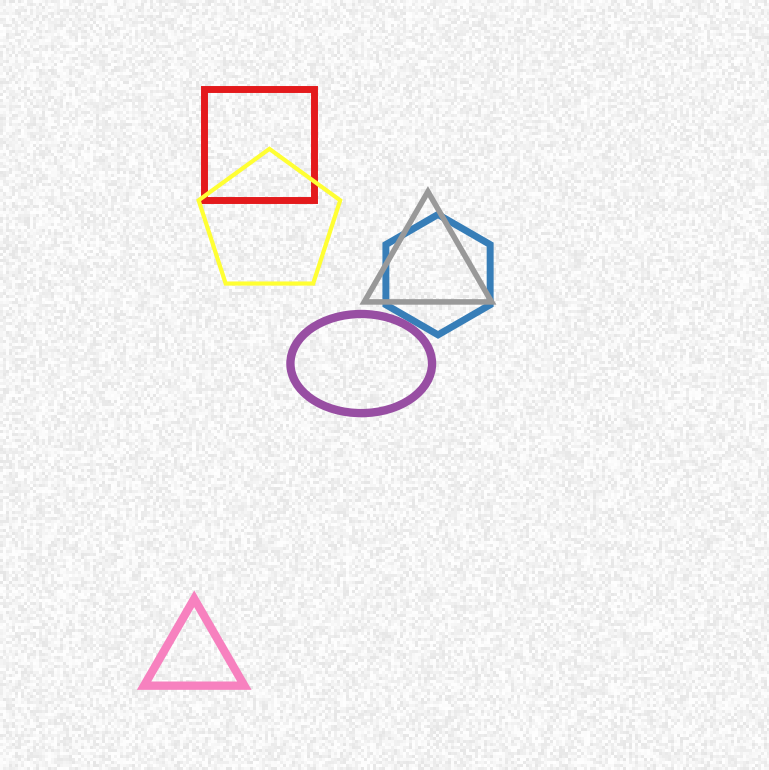[{"shape": "square", "thickness": 2.5, "radius": 0.36, "center": [0.336, 0.813]}, {"shape": "hexagon", "thickness": 2.5, "radius": 0.39, "center": [0.569, 0.643]}, {"shape": "oval", "thickness": 3, "radius": 0.46, "center": [0.469, 0.528]}, {"shape": "pentagon", "thickness": 1.5, "radius": 0.48, "center": [0.35, 0.71]}, {"shape": "triangle", "thickness": 3, "radius": 0.38, "center": [0.252, 0.147]}, {"shape": "triangle", "thickness": 2, "radius": 0.48, "center": [0.556, 0.656]}]